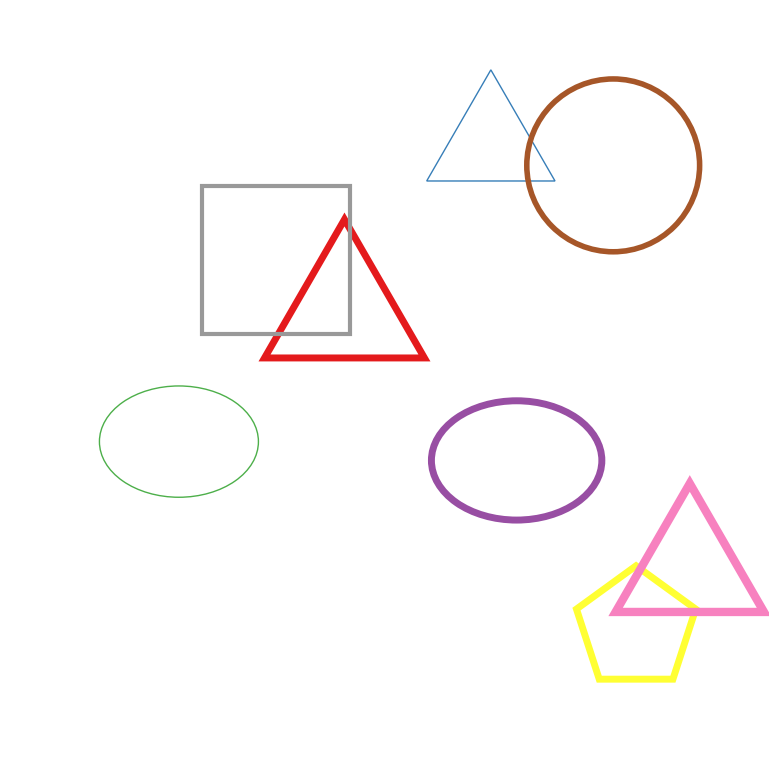[{"shape": "triangle", "thickness": 2.5, "radius": 0.6, "center": [0.447, 0.595]}, {"shape": "triangle", "thickness": 0.5, "radius": 0.48, "center": [0.637, 0.813]}, {"shape": "oval", "thickness": 0.5, "radius": 0.52, "center": [0.232, 0.426]}, {"shape": "oval", "thickness": 2.5, "radius": 0.55, "center": [0.671, 0.402]}, {"shape": "pentagon", "thickness": 2.5, "radius": 0.41, "center": [0.826, 0.184]}, {"shape": "circle", "thickness": 2, "radius": 0.56, "center": [0.796, 0.785]}, {"shape": "triangle", "thickness": 3, "radius": 0.56, "center": [0.896, 0.261]}, {"shape": "square", "thickness": 1.5, "radius": 0.48, "center": [0.358, 0.663]}]